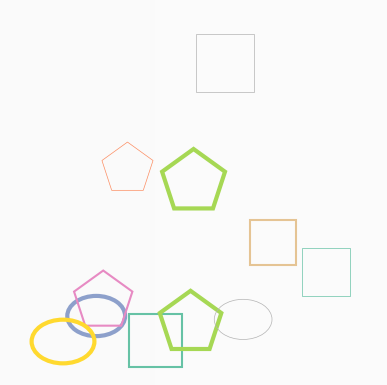[{"shape": "square", "thickness": 1.5, "radius": 0.34, "center": [0.402, 0.115]}, {"shape": "square", "thickness": 0.5, "radius": 0.31, "center": [0.842, 0.293]}, {"shape": "pentagon", "thickness": 0.5, "radius": 0.35, "center": [0.329, 0.562]}, {"shape": "oval", "thickness": 3, "radius": 0.37, "center": [0.248, 0.179]}, {"shape": "pentagon", "thickness": 1.5, "radius": 0.4, "center": [0.266, 0.218]}, {"shape": "pentagon", "thickness": 3, "radius": 0.43, "center": [0.499, 0.528]}, {"shape": "pentagon", "thickness": 3, "radius": 0.42, "center": [0.492, 0.161]}, {"shape": "oval", "thickness": 3, "radius": 0.41, "center": [0.163, 0.113]}, {"shape": "square", "thickness": 1.5, "radius": 0.29, "center": [0.704, 0.371]}, {"shape": "oval", "thickness": 0.5, "radius": 0.37, "center": [0.627, 0.17]}, {"shape": "square", "thickness": 0.5, "radius": 0.38, "center": [0.581, 0.836]}]